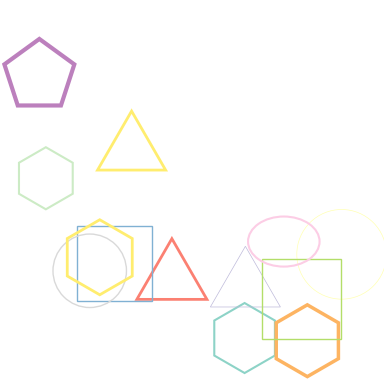[{"shape": "hexagon", "thickness": 1.5, "radius": 0.45, "center": [0.635, 0.122]}, {"shape": "circle", "thickness": 0.5, "radius": 0.58, "center": [0.887, 0.339]}, {"shape": "triangle", "thickness": 0.5, "radius": 0.53, "center": [0.637, 0.255]}, {"shape": "triangle", "thickness": 2, "radius": 0.53, "center": [0.446, 0.275]}, {"shape": "square", "thickness": 1, "radius": 0.49, "center": [0.297, 0.315]}, {"shape": "hexagon", "thickness": 2.5, "radius": 0.47, "center": [0.798, 0.115]}, {"shape": "square", "thickness": 1, "radius": 0.52, "center": [0.783, 0.223]}, {"shape": "oval", "thickness": 1.5, "radius": 0.46, "center": [0.737, 0.373]}, {"shape": "circle", "thickness": 1, "radius": 0.48, "center": [0.233, 0.297]}, {"shape": "pentagon", "thickness": 3, "radius": 0.48, "center": [0.102, 0.803]}, {"shape": "hexagon", "thickness": 1.5, "radius": 0.4, "center": [0.119, 0.537]}, {"shape": "triangle", "thickness": 2, "radius": 0.51, "center": [0.342, 0.609]}, {"shape": "hexagon", "thickness": 2, "radius": 0.49, "center": [0.259, 0.332]}]